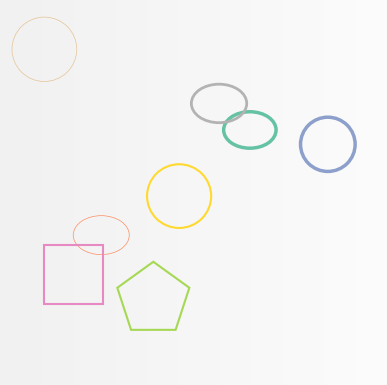[{"shape": "oval", "thickness": 2.5, "radius": 0.34, "center": [0.645, 0.662]}, {"shape": "oval", "thickness": 0.5, "radius": 0.36, "center": [0.261, 0.389]}, {"shape": "circle", "thickness": 2.5, "radius": 0.35, "center": [0.846, 0.625]}, {"shape": "square", "thickness": 1.5, "radius": 0.39, "center": [0.19, 0.287]}, {"shape": "pentagon", "thickness": 1.5, "radius": 0.49, "center": [0.396, 0.222]}, {"shape": "circle", "thickness": 1.5, "radius": 0.41, "center": [0.462, 0.491]}, {"shape": "circle", "thickness": 0.5, "radius": 0.42, "center": [0.114, 0.872]}, {"shape": "oval", "thickness": 2, "radius": 0.36, "center": [0.565, 0.731]}]